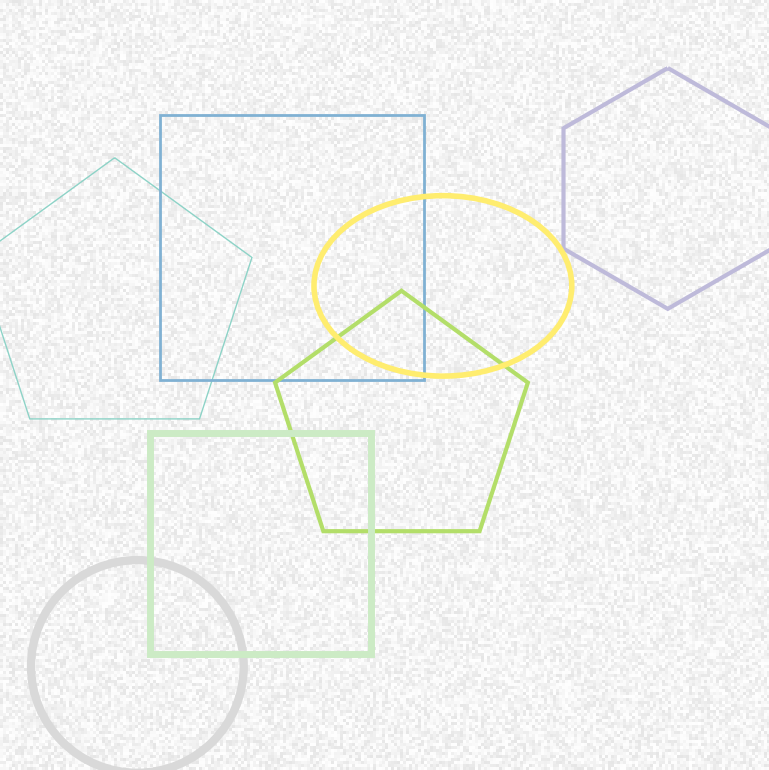[{"shape": "pentagon", "thickness": 0.5, "radius": 0.94, "center": [0.149, 0.608]}, {"shape": "hexagon", "thickness": 1.5, "radius": 0.78, "center": [0.867, 0.755]}, {"shape": "square", "thickness": 1, "radius": 0.86, "center": [0.379, 0.678]}, {"shape": "pentagon", "thickness": 1.5, "radius": 0.86, "center": [0.521, 0.45]}, {"shape": "circle", "thickness": 3, "radius": 0.69, "center": [0.178, 0.134]}, {"shape": "square", "thickness": 2.5, "radius": 0.72, "center": [0.338, 0.294]}, {"shape": "oval", "thickness": 2, "radius": 0.84, "center": [0.575, 0.629]}]